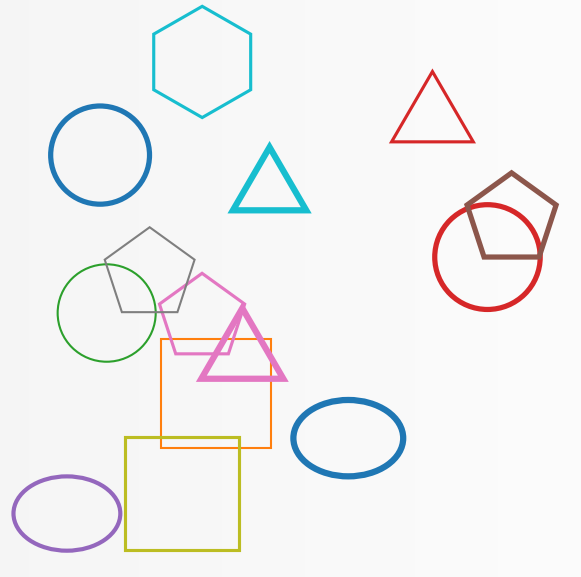[{"shape": "oval", "thickness": 3, "radius": 0.47, "center": [0.599, 0.24]}, {"shape": "circle", "thickness": 2.5, "radius": 0.43, "center": [0.172, 0.731]}, {"shape": "square", "thickness": 1, "radius": 0.47, "center": [0.371, 0.317]}, {"shape": "circle", "thickness": 1, "radius": 0.42, "center": [0.184, 0.457]}, {"shape": "triangle", "thickness": 1.5, "radius": 0.41, "center": [0.744, 0.794]}, {"shape": "circle", "thickness": 2.5, "radius": 0.45, "center": [0.839, 0.554]}, {"shape": "oval", "thickness": 2, "radius": 0.46, "center": [0.115, 0.11]}, {"shape": "pentagon", "thickness": 2.5, "radius": 0.4, "center": [0.88, 0.619]}, {"shape": "pentagon", "thickness": 1.5, "radius": 0.39, "center": [0.348, 0.449]}, {"shape": "triangle", "thickness": 3, "radius": 0.41, "center": [0.417, 0.384]}, {"shape": "pentagon", "thickness": 1, "radius": 0.41, "center": [0.257, 0.524]}, {"shape": "square", "thickness": 1.5, "radius": 0.49, "center": [0.313, 0.144]}, {"shape": "hexagon", "thickness": 1.5, "radius": 0.48, "center": [0.348, 0.892]}, {"shape": "triangle", "thickness": 3, "radius": 0.36, "center": [0.464, 0.671]}]